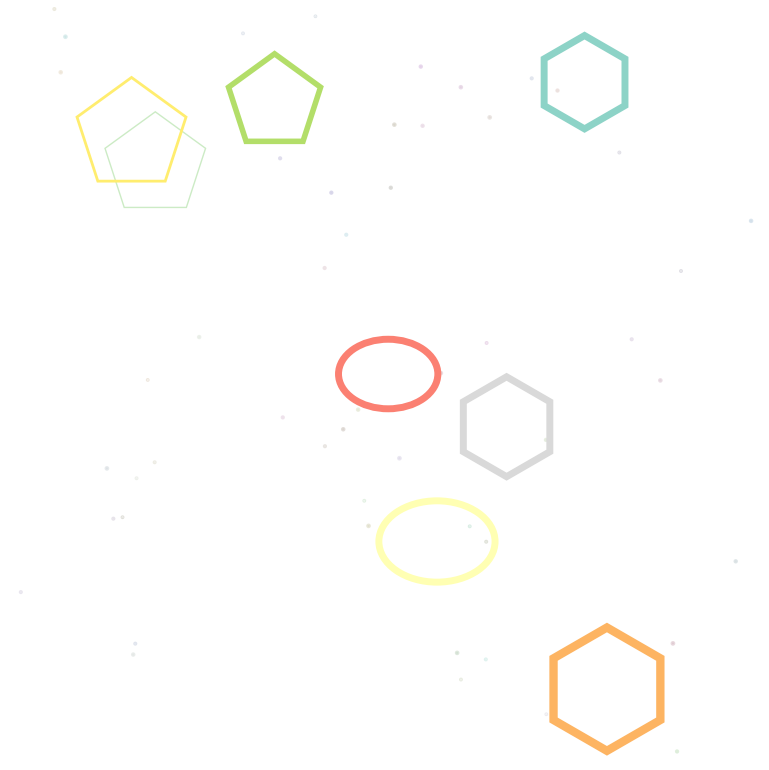[{"shape": "hexagon", "thickness": 2.5, "radius": 0.3, "center": [0.759, 0.893]}, {"shape": "oval", "thickness": 2.5, "radius": 0.38, "center": [0.567, 0.297]}, {"shape": "oval", "thickness": 2.5, "radius": 0.32, "center": [0.504, 0.514]}, {"shape": "hexagon", "thickness": 3, "radius": 0.4, "center": [0.788, 0.105]}, {"shape": "pentagon", "thickness": 2, "radius": 0.31, "center": [0.357, 0.867]}, {"shape": "hexagon", "thickness": 2.5, "radius": 0.32, "center": [0.658, 0.446]}, {"shape": "pentagon", "thickness": 0.5, "radius": 0.34, "center": [0.202, 0.786]}, {"shape": "pentagon", "thickness": 1, "radius": 0.37, "center": [0.171, 0.825]}]